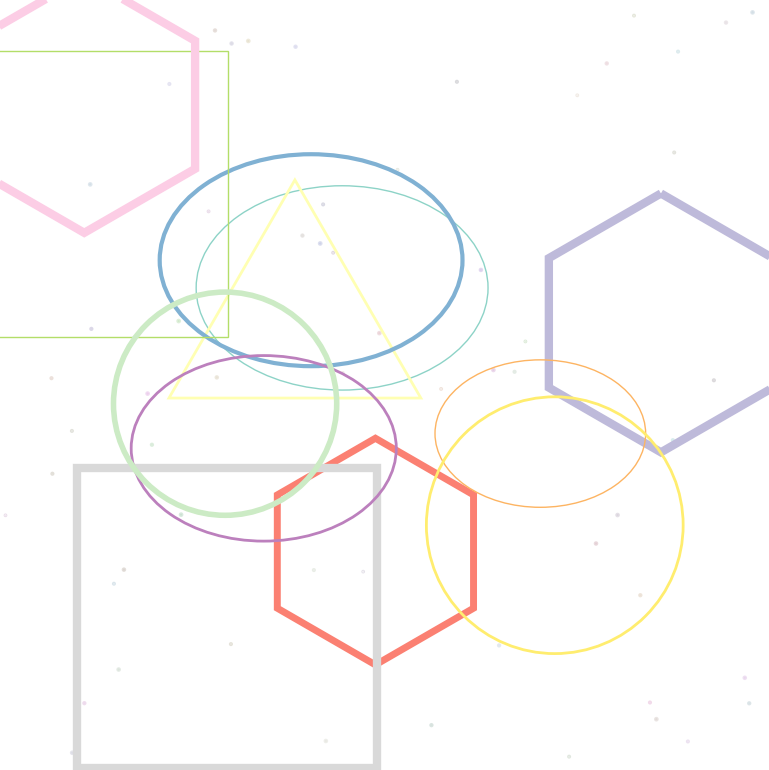[{"shape": "oval", "thickness": 0.5, "radius": 0.95, "center": [0.444, 0.626]}, {"shape": "triangle", "thickness": 1, "radius": 0.94, "center": [0.383, 0.577]}, {"shape": "hexagon", "thickness": 3, "radius": 0.84, "center": [0.858, 0.581]}, {"shape": "hexagon", "thickness": 2.5, "radius": 0.74, "center": [0.488, 0.284]}, {"shape": "oval", "thickness": 1.5, "radius": 0.98, "center": [0.404, 0.662]}, {"shape": "oval", "thickness": 0.5, "radius": 0.68, "center": [0.702, 0.437]}, {"shape": "square", "thickness": 0.5, "radius": 0.93, "center": [0.111, 0.748]}, {"shape": "hexagon", "thickness": 3, "radius": 0.83, "center": [0.109, 0.864]}, {"shape": "square", "thickness": 3, "radius": 0.98, "center": [0.295, 0.197]}, {"shape": "oval", "thickness": 1, "radius": 0.86, "center": [0.343, 0.418]}, {"shape": "circle", "thickness": 2, "radius": 0.72, "center": [0.292, 0.476]}, {"shape": "circle", "thickness": 1, "radius": 0.83, "center": [0.72, 0.318]}]